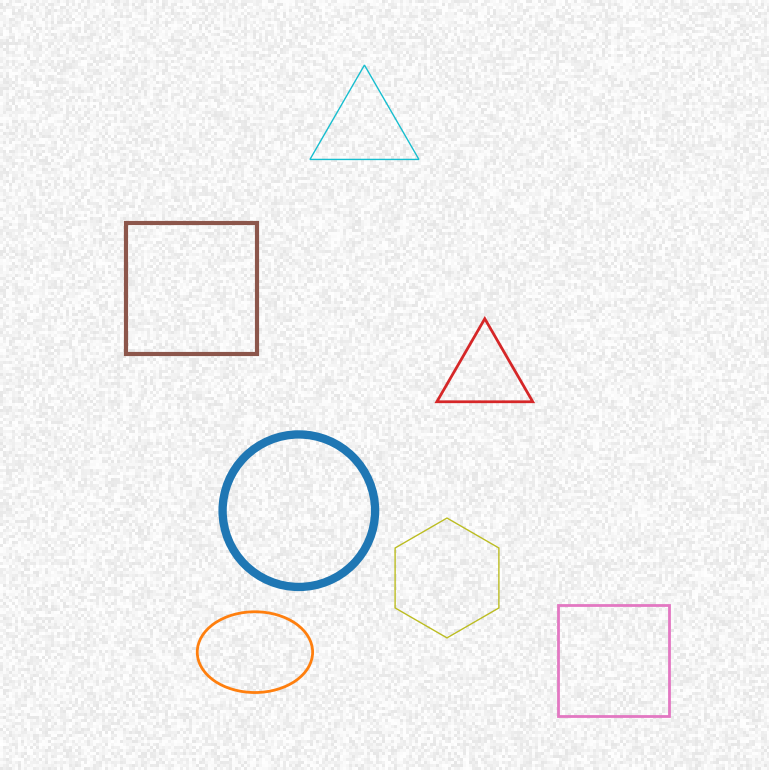[{"shape": "circle", "thickness": 3, "radius": 0.5, "center": [0.388, 0.337]}, {"shape": "oval", "thickness": 1, "radius": 0.37, "center": [0.331, 0.153]}, {"shape": "triangle", "thickness": 1, "radius": 0.36, "center": [0.63, 0.514]}, {"shape": "square", "thickness": 1.5, "radius": 0.43, "center": [0.248, 0.625]}, {"shape": "square", "thickness": 1, "radius": 0.36, "center": [0.796, 0.142]}, {"shape": "hexagon", "thickness": 0.5, "radius": 0.39, "center": [0.581, 0.249]}, {"shape": "triangle", "thickness": 0.5, "radius": 0.41, "center": [0.473, 0.834]}]